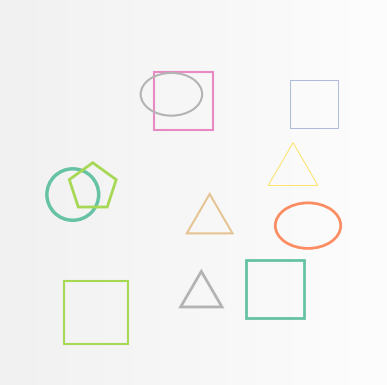[{"shape": "circle", "thickness": 2.5, "radius": 0.33, "center": [0.188, 0.495]}, {"shape": "square", "thickness": 2, "radius": 0.38, "center": [0.71, 0.25]}, {"shape": "oval", "thickness": 2, "radius": 0.42, "center": [0.795, 0.414]}, {"shape": "square", "thickness": 0.5, "radius": 0.31, "center": [0.811, 0.73]}, {"shape": "square", "thickness": 1.5, "radius": 0.38, "center": [0.474, 0.738]}, {"shape": "square", "thickness": 1.5, "radius": 0.41, "center": [0.247, 0.188]}, {"shape": "pentagon", "thickness": 2, "radius": 0.32, "center": [0.239, 0.514]}, {"shape": "triangle", "thickness": 0.5, "radius": 0.37, "center": [0.756, 0.555]}, {"shape": "triangle", "thickness": 1.5, "radius": 0.34, "center": [0.541, 0.428]}, {"shape": "triangle", "thickness": 2, "radius": 0.31, "center": [0.52, 0.234]}, {"shape": "oval", "thickness": 1.5, "radius": 0.4, "center": [0.442, 0.755]}]